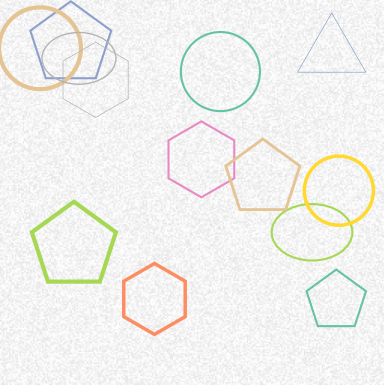[{"shape": "circle", "thickness": 1.5, "radius": 0.51, "center": [0.573, 0.814]}, {"shape": "pentagon", "thickness": 1.5, "radius": 0.41, "center": [0.873, 0.219]}, {"shape": "hexagon", "thickness": 2.5, "radius": 0.46, "center": [0.401, 0.224]}, {"shape": "pentagon", "thickness": 1.5, "radius": 0.55, "center": [0.184, 0.886]}, {"shape": "triangle", "thickness": 0.5, "radius": 0.51, "center": [0.862, 0.864]}, {"shape": "hexagon", "thickness": 1.5, "radius": 0.49, "center": [0.523, 0.586]}, {"shape": "oval", "thickness": 1.5, "radius": 0.52, "center": [0.81, 0.397]}, {"shape": "pentagon", "thickness": 3, "radius": 0.57, "center": [0.192, 0.361]}, {"shape": "circle", "thickness": 2.5, "radius": 0.45, "center": [0.88, 0.505]}, {"shape": "pentagon", "thickness": 2, "radius": 0.51, "center": [0.683, 0.538]}, {"shape": "circle", "thickness": 3, "radius": 0.53, "center": [0.104, 0.875]}, {"shape": "hexagon", "thickness": 0.5, "radius": 0.49, "center": [0.248, 0.793]}, {"shape": "oval", "thickness": 1, "radius": 0.48, "center": [0.205, 0.848]}]